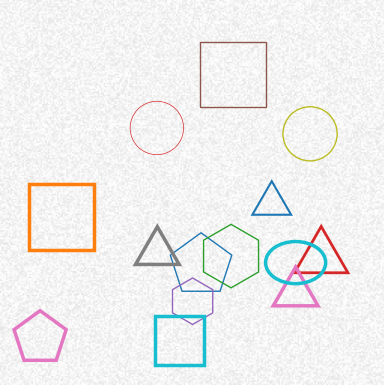[{"shape": "pentagon", "thickness": 1, "radius": 0.42, "center": [0.522, 0.311]}, {"shape": "triangle", "thickness": 1.5, "radius": 0.29, "center": [0.706, 0.471]}, {"shape": "square", "thickness": 2.5, "radius": 0.42, "center": [0.159, 0.436]}, {"shape": "hexagon", "thickness": 1, "radius": 0.41, "center": [0.6, 0.335]}, {"shape": "circle", "thickness": 0.5, "radius": 0.35, "center": [0.407, 0.668]}, {"shape": "triangle", "thickness": 2, "radius": 0.4, "center": [0.834, 0.332]}, {"shape": "hexagon", "thickness": 1, "radius": 0.3, "center": [0.5, 0.218]}, {"shape": "square", "thickness": 1, "radius": 0.42, "center": [0.605, 0.806]}, {"shape": "triangle", "thickness": 2.5, "radius": 0.34, "center": [0.768, 0.239]}, {"shape": "pentagon", "thickness": 2.5, "radius": 0.36, "center": [0.104, 0.122]}, {"shape": "triangle", "thickness": 2.5, "radius": 0.33, "center": [0.409, 0.346]}, {"shape": "circle", "thickness": 1, "radius": 0.35, "center": [0.805, 0.652]}, {"shape": "oval", "thickness": 2.5, "radius": 0.39, "center": [0.768, 0.318]}, {"shape": "square", "thickness": 2.5, "radius": 0.32, "center": [0.466, 0.115]}]